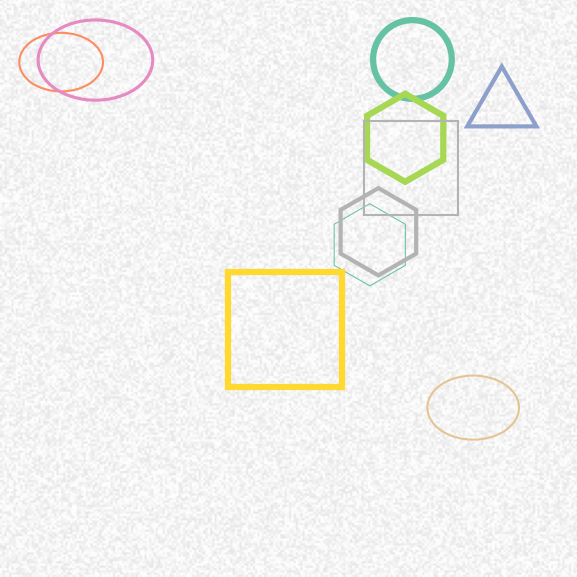[{"shape": "hexagon", "thickness": 0.5, "radius": 0.36, "center": [0.64, 0.575]}, {"shape": "circle", "thickness": 3, "radius": 0.34, "center": [0.714, 0.896]}, {"shape": "oval", "thickness": 1, "radius": 0.36, "center": [0.106, 0.892]}, {"shape": "triangle", "thickness": 2, "radius": 0.35, "center": [0.869, 0.815]}, {"shape": "oval", "thickness": 1.5, "radius": 0.5, "center": [0.165, 0.895]}, {"shape": "hexagon", "thickness": 3, "radius": 0.38, "center": [0.702, 0.761]}, {"shape": "square", "thickness": 3, "radius": 0.5, "center": [0.494, 0.429]}, {"shape": "oval", "thickness": 1, "radius": 0.4, "center": [0.819, 0.293]}, {"shape": "hexagon", "thickness": 2, "radius": 0.38, "center": [0.655, 0.598]}, {"shape": "square", "thickness": 1, "radius": 0.41, "center": [0.712, 0.708]}]